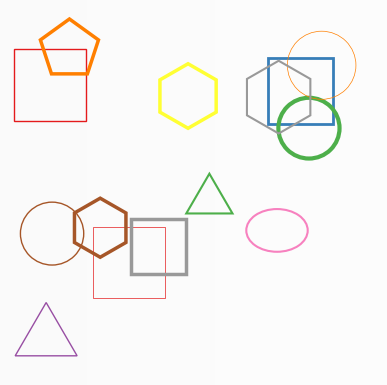[{"shape": "square", "thickness": 0.5, "radius": 0.46, "center": [0.333, 0.319]}, {"shape": "square", "thickness": 1, "radius": 0.47, "center": [0.128, 0.779]}, {"shape": "square", "thickness": 2, "radius": 0.42, "center": [0.776, 0.764]}, {"shape": "triangle", "thickness": 1.5, "radius": 0.34, "center": [0.54, 0.48]}, {"shape": "circle", "thickness": 3, "radius": 0.39, "center": [0.797, 0.667]}, {"shape": "triangle", "thickness": 1, "radius": 0.46, "center": [0.119, 0.122]}, {"shape": "pentagon", "thickness": 2.5, "radius": 0.39, "center": [0.179, 0.872]}, {"shape": "circle", "thickness": 0.5, "radius": 0.44, "center": [0.83, 0.83]}, {"shape": "hexagon", "thickness": 2.5, "radius": 0.42, "center": [0.485, 0.751]}, {"shape": "circle", "thickness": 1, "radius": 0.41, "center": [0.134, 0.393]}, {"shape": "hexagon", "thickness": 2.5, "radius": 0.38, "center": [0.259, 0.409]}, {"shape": "oval", "thickness": 1.5, "radius": 0.4, "center": [0.715, 0.402]}, {"shape": "hexagon", "thickness": 1.5, "radius": 0.47, "center": [0.719, 0.748]}, {"shape": "square", "thickness": 2.5, "radius": 0.36, "center": [0.41, 0.359]}]